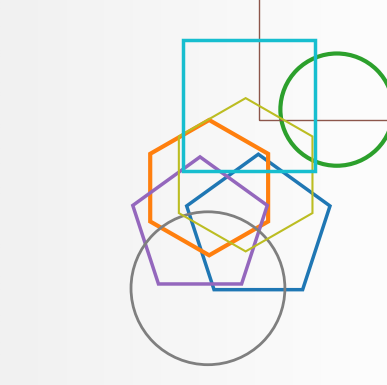[{"shape": "pentagon", "thickness": 2.5, "radius": 0.97, "center": [0.667, 0.405]}, {"shape": "hexagon", "thickness": 3, "radius": 0.88, "center": [0.54, 0.513]}, {"shape": "circle", "thickness": 3, "radius": 0.73, "center": [0.869, 0.715]}, {"shape": "pentagon", "thickness": 2.5, "radius": 0.91, "center": [0.516, 0.41]}, {"shape": "square", "thickness": 1, "radius": 0.98, "center": [0.864, 0.886]}, {"shape": "circle", "thickness": 2, "radius": 0.99, "center": [0.537, 0.251]}, {"shape": "hexagon", "thickness": 1.5, "radius": 1.0, "center": [0.634, 0.546]}, {"shape": "square", "thickness": 2.5, "radius": 0.85, "center": [0.644, 0.725]}]